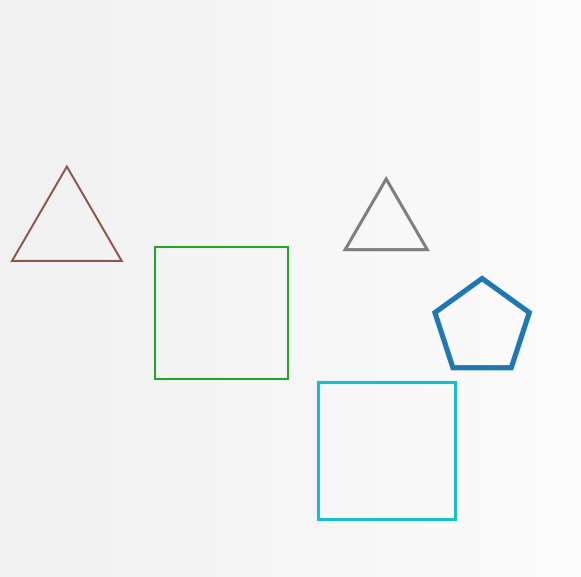[{"shape": "pentagon", "thickness": 2.5, "radius": 0.43, "center": [0.829, 0.431]}, {"shape": "square", "thickness": 1, "radius": 0.57, "center": [0.381, 0.457]}, {"shape": "triangle", "thickness": 1, "radius": 0.54, "center": [0.115, 0.602]}, {"shape": "triangle", "thickness": 1.5, "radius": 0.41, "center": [0.664, 0.608]}, {"shape": "square", "thickness": 1.5, "radius": 0.59, "center": [0.665, 0.219]}]